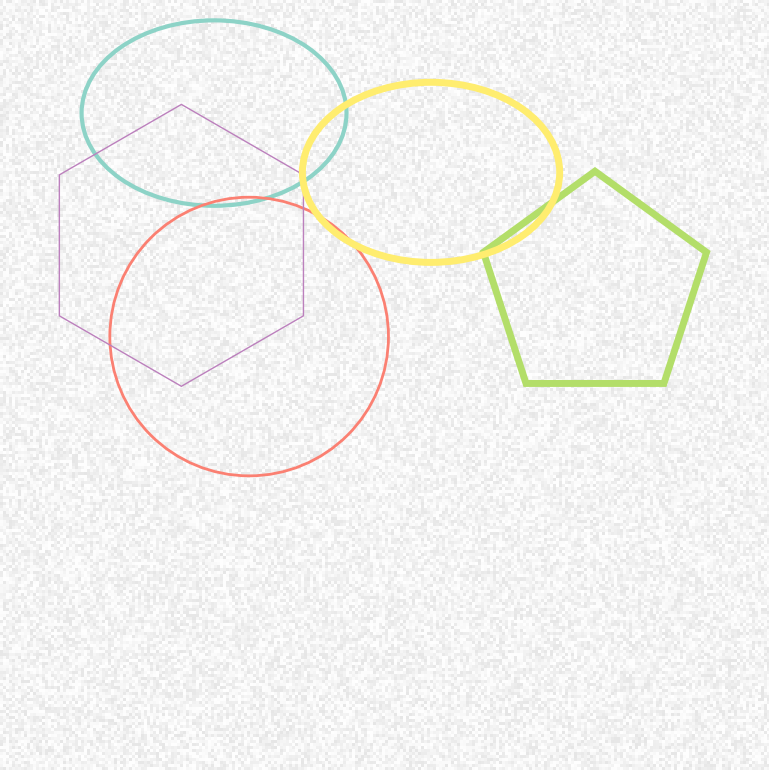[{"shape": "oval", "thickness": 1.5, "radius": 0.86, "center": [0.278, 0.853]}, {"shape": "circle", "thickness": 1, "radius": 0.9, "center": [0.324, 0.563]}, {"shape": "pentagon", "thickness": 2.5, "radius": 0.76, "center": [0.773, 0.625]}, {"shape": "hexagon", "thickness": 0.5, "radius": 0.92, "center": [0.236, 0.681]}, {"shape": "oval", "thickness": 2.5, "radius": 0.84, "center": [0.56, 0.776]}]